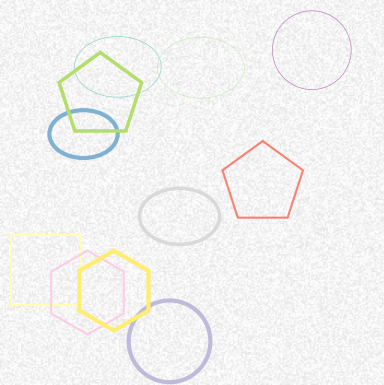[{"shape": "oval", "thickness": 0.5, "radius": 0.56, "center": [0.306, 0.826]}, {"shape": "square", "thickness": 1.5, "radius": 0.45, "center": [0.119, 0.299]}, {"shape": "circle", "thickness": 3, "radius": 0.53, "center": [0.44, 0.113]}, {"shape": "pentagon", "thickness": 1.5, "radius": 0.55, "center": [0.682, 0.524]}, {"shape": "oval", "thickness": 3, "radius": 0.44, "center": [0.217, 0.652]}, {"shape": "pentagon", "thickness": 2.5, "radius": 0.56, "center": [0.261, 0.751]}, {"shape": "hexagon", "thickness": 1.5, "radius": 0.54, "center": [0.227, 0.24]}, {"shape": "oval", "thickness": 2.5, "radius": 0.52, "center": [0.466, 0.438]}, {"shape": "circle", "thickness": 0.5, "radius": 0.51, "center": [0.81, 0.87]}, {"shape": "oval", "thickness": 0.5, "radius": 0.56, "center": [0.522, 0.824]}, {"shape": "hexagon", "thickness": 3, "radius": 0.52, "center": [0.296, 0.245]}]